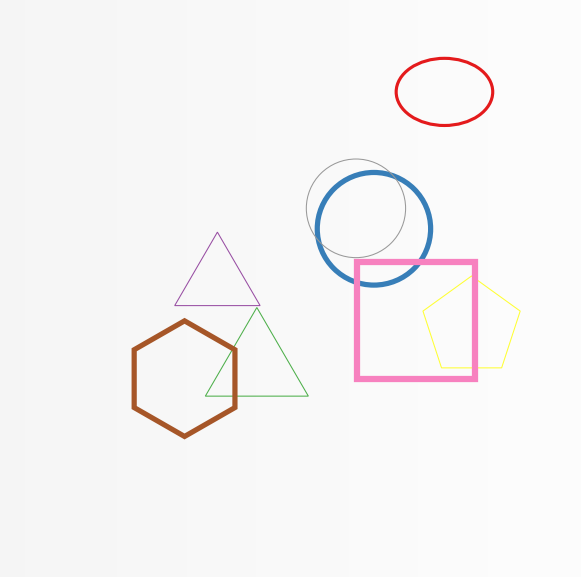[{"shape": "oval", "thickness": 1.5, "radius": 0.42, "center": [0.765, 0.84]}, {"shape": "circle", "thickness": 2.5, "radius": 0.49, "center": [0.643, 0.603]}, {"shape": "triangle", "thickness": 0.5, "radius": 0.51, "center": [0.442, 0.364]}, {"shape": "triangle", "thickness": 0.5, "radius": 0.42, "center": [0.374, 0.512]}, {"shape": "pentagon", "thickness": 0.5, "radius": 0.44, "center": [0.811, 0.433]}, {"shape": "hexagon", "thickness": 2.5, "radius": 0.5, "center": [0.318, 0.343]}, {"shape": "square", "thickness": 3, "radius": 0.51, "center": [0.715, 0.443]}, {"shape": "circle", "thickness": 0.5, "radius": 0.43, "center": [0.612, 0.638]}]